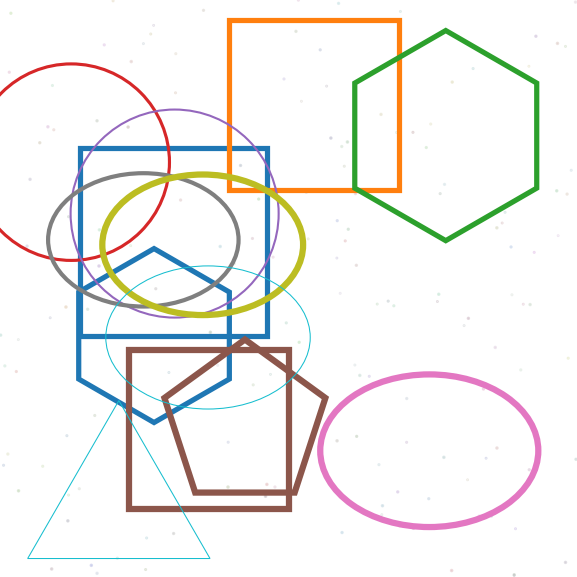[{"shape": "square", "thickness": 2.5, "radius": 0.81, "center": [0.3, 0.58]}, {"shape": "hexagon", "thickness": 2.5, "radius": 0.75, "center": [0.267, 0.418]}, {"shape": "square", "thickness": 2.5, "radius": 0.73, "center": [0.544, 0.817]}, {"shape": "hexagon", "thickness": 2.5, "radius": 0.91, "center": [0.772, 0.764]}, {"shape": "circle", "thickness": 1.5, "radius": 0.85, "center": [0.123, 0.718]}, {"shape": "circle", "thickness": 1, "radius": 0.9, "center": [0.302, 0.629]}, {"shape": "square", "thickness": 3, "radius": 0.69, "center": [0.362, 0.255]}, {"shape": "pentagon", "thickness": 3, "radius": 0.73, "center": [0.424, 0.265]}, {"shape": "oval", "thickness": 3, "radius": 0.94, "center": [0.743, 0.219]}, {"shape": "oval", "thickness": 2, "radius": 0.82, "center": [0.248, 0.584]}, {"shape": "oval", "thickness": 3, "radius": 0.87, "center": [0.351, 0.575]}, {"shape": "oval", "thickness": 0.5, "radius": 0.89, "center": [0.36, 0.415]}, {"shape": "triangle", "thickness": 0.5, "radius": 0.91, "center": [0.206, 0.123]}]